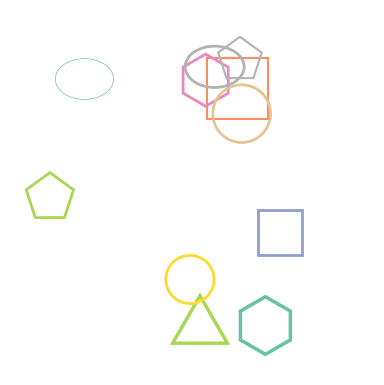[{"shape": "oval", "thickness": 0.5, "radius": 0.38, "center": [0.219, 0.795]}, {"shape": "hexagon", "thickness": 2.5, "radius": 0.37, "center": [0.689, 0.154]}, {"shape": "square", "thickness": 1.5, "radius": 0.39, "center": [0.617, 0.769]}, {"shape": "square", "thickness": 2, "radius": 0.29, "center": [0.727, 0.396]}, {"shape": "hexagon", "thickness": 2, "radius": 0.34, "center": [0.534, 0.792]}, {"shape": "triangle", "thickness": 2.5, "radius": 0.41, "center": [0.52, 0.15]}, {"shape": "pentagon", "thickness": 2, "radius": 0.32, "center": [0.13, 0.487]}, {"shape": "circle", "thickness": 2, "radius": 0.31, "center": [0.493, 0.274]}, {"shape": "circle", "thickness": 2, "radius": 0.37, "center": [0.628, 0.705]}, {"shape": "pentagon", "thickness": 1.5, "radius": 0.3, "center": [0.623, 0.845]}, {"shape": "oval", "thickness": 2, "radius": 0.38, "center": [0.558, 0.826]}]